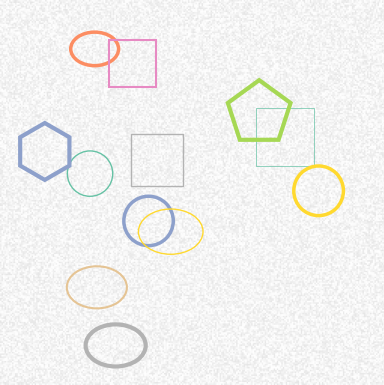[{"shape": "circle", "thickness": 1, "radius": 0.29, "center": [0.234, 0.549]}, {"shape": "square", "thickness": 0.5, "radius": 0.37, "center": [0.74, 0.644]}, {"shape": "oval", "thickness": 2.5, "radius": 0.31, "center": [0.246, 0.873]}, {"shape": "hexagon", "thickness": 3, "radius": 0.37, "center": [0.116, 0.607]}, {"shape": "circle", "thickness": 2.5, "radius": 0.32, "center": [0.386, 0.426]}, {"shape": "square", "thickness": 1.5, "radius": 0.3, "center": [0.345, 0.836]}, {"shape": "pentagon", "thickness": 3, "radius": 0.43, "center": [0.673, 0.706]}, {"shape": "circle", "thickness": 2.5, "radius": 0.32, "center": [0.828, 0.504]}, {"shape": "oval", "thickness": 1, "radius": 0.42, "center": [0.443, 0.398]}, {"shape": "oval", "thickness": 1.5, "radius": 0.39, "center": [0.252, 0.254]}, {"shape": "square", "thickness": 1, "radius": 0.34, "center": [0.407, 0.584]}, {"shape": "oval", "thickness": 3, "radius": 0.39, "center": [0.3, 0.103]}]